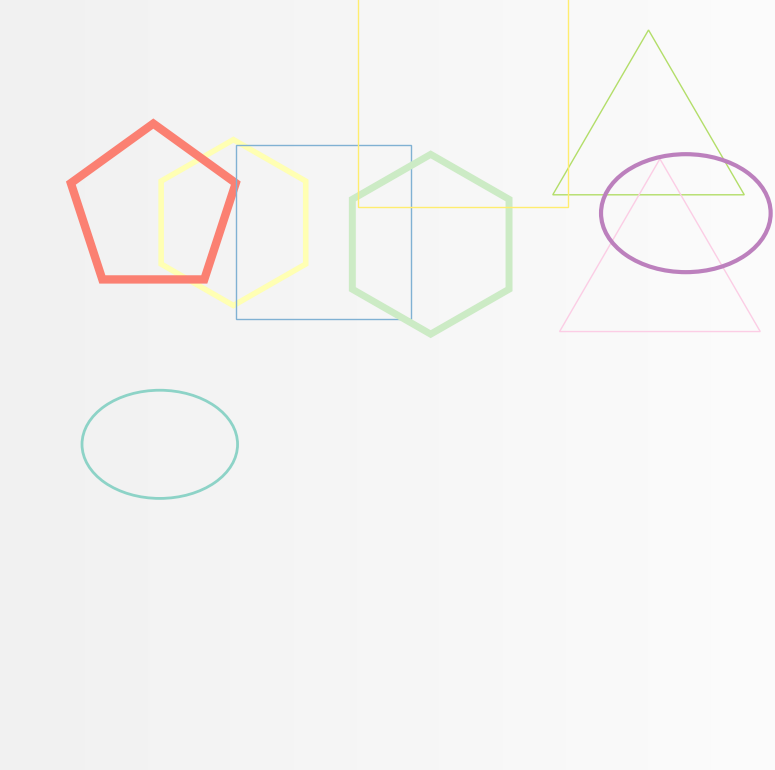[{"shape": "oval", "thickness": 1, "radius": 0.5, "center": [0.206, 0.423]}, {"shape": "hexagon", "thickness": 2, "radius": 0.54, "center": [0.301, 0.711]}, {"shape": "pentagon", "thickness": 3, "radius": 0.56, "center": [0.198, 0.728]}, {"shape": "square", "thickness": 0.5, "radius": 0.57, "center": [0.417, 0.699]}, {"shape": "triangle", "thickness": 0.5, "radius": 0.71, "center": [0.837, 0.818]}, {"shape": "triangle", "thickness": 0.5, "radius": 0.75, "center": [0.852, 0.644]}, {"shape": "oval", "thickness": 1.5, "radius": 0.55, "center": [0.885, 0.723]}, {"shape": "hexagon", "thickness": 2.5, "radius": 0.58, "center": [0.556, 0.683]}, {"shape": "square", "thickness": 0.5, "radius": 0.68, "center": [0.598, 0.867]}]